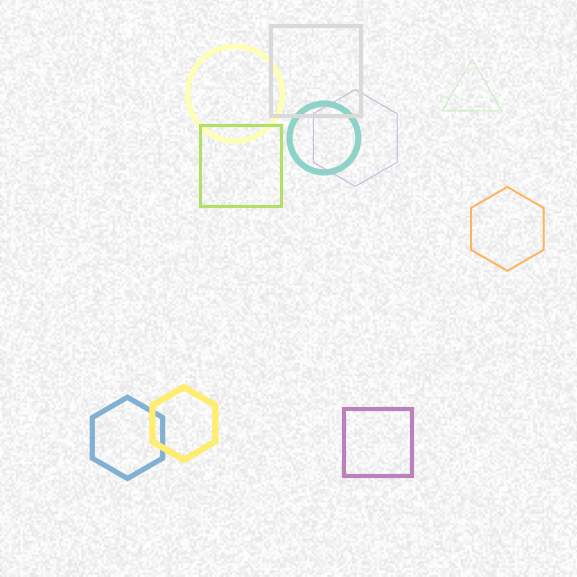[{"shape": "circle", "thickness": 3, "radius": 0.3, "center": [0.561, 0.76]}, {"shape": "circle", "thickness": 2.5, "radius": 0.41, "center": [0.407, 0.837]}, {"shape": "hexagon", "thickness": 0.5, "radius": 0.42, "center": [0.615, 0.76]}, {"shape": "hexagon", "thickness": 2.5, "radius": 0.35, "center": [0.221, 0.241]}, {"shape": "hexagon", "thickness": 1, "radius": 0.36, "center": [0.879, 0.603]}, {"shape": "square", "thickness": 1.5, "radius": 0.35, "center": [0.417, 0.713]}, {"shape": "square", "thickness": 2, "radius": 0.39, "center": [0.547, 0.876]}, {"shape": "square", "thickness": 2, "radius": 0.29, "center": [0.654, 0.232]}, {"shape": "triangle", "thickness": 0.5, "radius": 0.3, "center": [0.818, 0.837]}, {"shape": "hexagon", "thickness": 3, "radius": 0.31, "center": [0.318, 0.266]}]